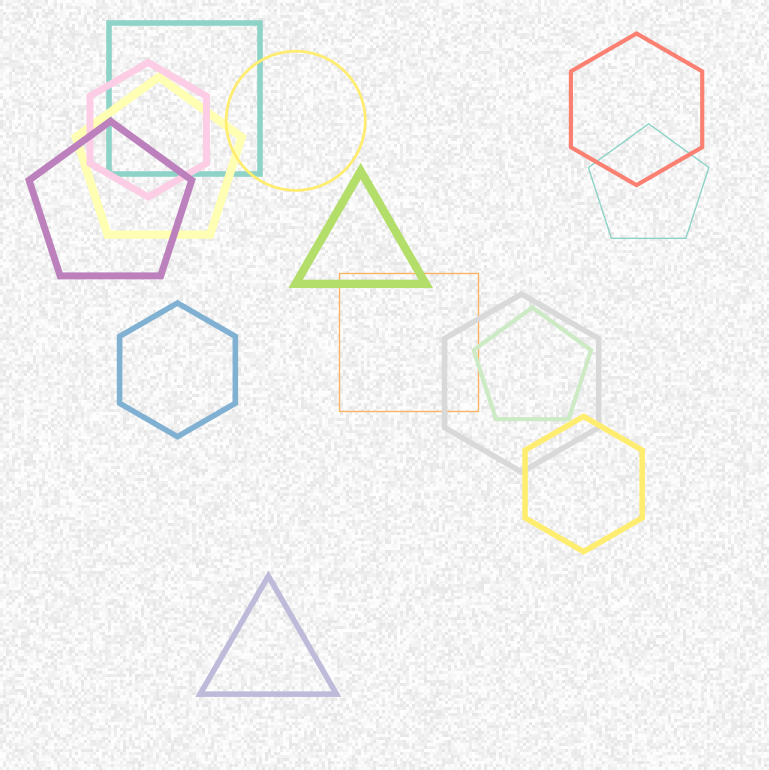[{"shape": "pentagon", "thickness": 0.5, "radius": 0.41, "center": [0.842, 0.757]}, {"shape": "square", "thickness": 2, "radius": 0.49, "center": [0.24, 0.872]}, {"shape": "pentagon", "thickness": 3, "radius": 0.57, "center": [0.206, 0.787]}, {"shape": "triangle", "thickness": 2, "radius": 0.51, "center": [0.348, 0.15]}, {"shape": "hexagon", "thickness": 1.5, "radius": 0.49, "center": [0.827, 0.858]}, {"shape": "hexagon", "thickness": 2, "radius": 0.43, "center": [0.23, 0.52]}, {"shape": "square", "thickness": 0.5, "radius": 0.45, "center": [0.53, 0.556]}, {"shape": "triangle", "thickness": 3, "radius": 0.49, "center": [0.468, 0.68]}, {"shape": "hexagon", "thickness": 2.5, "radius": 0.44, "center": [0.192, 0.832]}, {"shape": "hexagon", "thickness": 2, "radius": 0.58, "center": [0.677, 0.503]}, {"shape": "pentagon", "thickness": 2.5, "radius": 0.56, "center": [0.143, 0.732]}, {"shape": "pentagon", "thickness": 1.5, "radius": 0.4, "center": [0.691, 0.52]}, {"shape": "hexagon", "thickness": 2, "radius": 0.44, "center": [0.758, 0.371]}, {"shape": "circle", "thickness": 1, "radius": 0.45, "center": [0.384, 0.843]}]